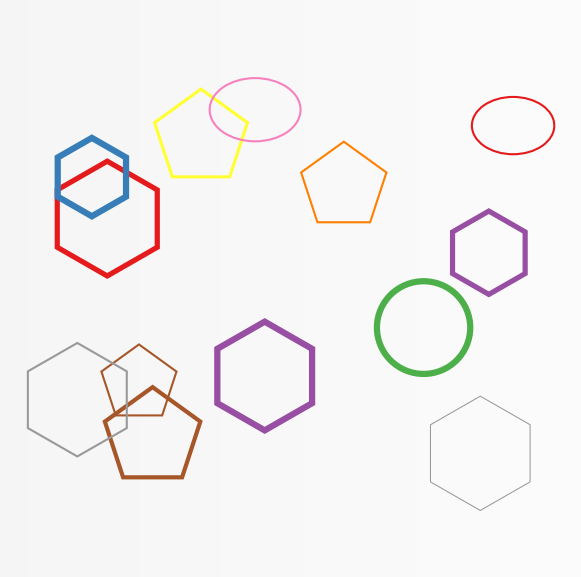[{"shape": "hexagon", "thickness": 2.5, "radius": 0.5, "center": [0.185, 0.621]}, {"shape": "oval", "thickness": 1, "radius": 0.35, "center": [0.883, 0.782]}, {"shape": "hexagon", "thickness": 3, "radius": 0.34, "center": [0.158, 0.693]}, {"shape": "circle", "thickness": 3, "radius": 0.4, "center": [0.729, 0.432]}, {"shape": "hexagon", "thickness": 3, "radius": 0.47, "center": [0.455, 0.348]}, {"shape": "hexagon", "thickness": 2.5, "radius": 0.36, "center": [0.841, 0.561]}, {"shape": "pentagon", "thickness": 1, "radius": 0.39, "center": [0.591, 0.677]}, {"shape": "pentagon", "thickness": 1.5, "radius": 0.42, "center": [0.346, 0.761]}, {"shape": "pentagon", "thickness": 1, "radius": 0.34, "center": [0.239, 0.335]}, {"shape": "pentagon", "thickness": 2, "radius": 0.43, "center": [0.263, 0.242]}, {"shape": "oval", "thickness": 1, "radius": 0.39, "center": [0.439, 0.809]}, {"shape": "hexagon", "thickness": 0.5, "radius": 0.49, "center": [0.826, 0.214]}, {"shape": "hexagon", "thickness": 1, "radius": 0.49, "center": [0.133, 0.307]}]